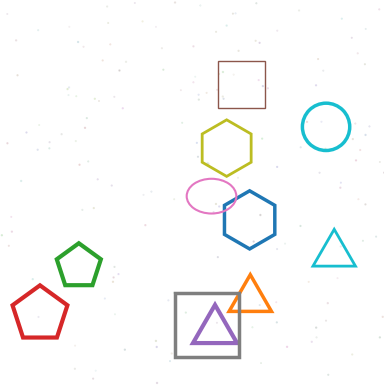[{"shape": "hexagon", "thickness": 2.5, "radius": 0.38, "center": [0.648, 0.429]}, {"shape": "triangle", "thickness": 2.5, "radius": 0.32, "center": [0.65, 0.223]}, {"shape": "pentagon", "thickness": 3, "radius": 0.3, "center": [0.205, 0.308]}, {"shape": "pentagon", "thickness": 3, "radius": 0.37, "center": [0.104, 0.184]}, {"shape": "triangle", "thickness": 3, "radius": 0.33, "center": [0.558, 0.142]}, {"shape": "square", "thickness": 1, "radius": 0.31, "center": [0.628, 0.78]}, {"shape": "oval", "thickness": 1.5, "radius": 0.32, "center": [0.549, 0.491]}, {"shape": "square", "thickness": 2.5, "radius": 0.42, "center": [0.537, 0.156]}, {"shape": "hexagon", "thickness": 2, "radius": 0.37, "center": [0.589, 0.615]}, {"shape": "triangle", "thickness": 2, "radius": 0.32, "center": [0.868, 0.341]}, {"shape": "circle", "thickness": 2.5, "radius": 0.31, "center": [0.847, 0.671]}]